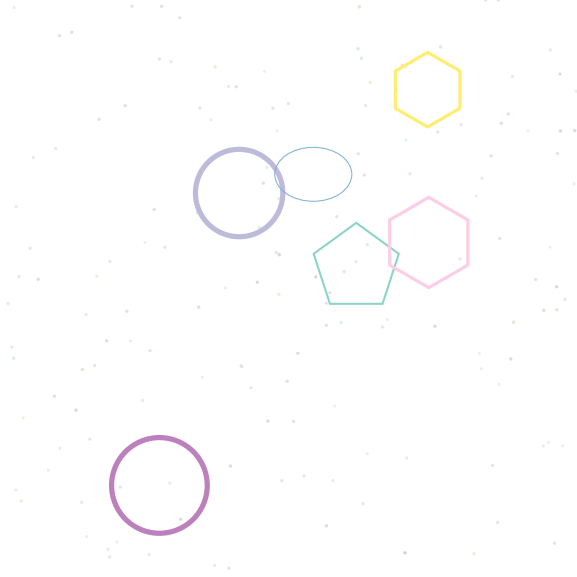[{"shape": "pentagon", "thickness": 1, "radius": 0.39, "center": [0.617, 0.536]}, {"shape": "circle", "thickness": 2.5, "radius": 0.38, "center": [0.414, 0.665]}, {"shape": "oval", "thickness": 0.5, "radius": 0.33, "center": [0.542, 0.697]}, {"shape": "hexagon", "thickness": 1.5, "radius": 0.39, "center": [0.742, 0.579]}, {"shape": "circle", "thickness": 2.5, "radius": 0.41, "center": [0.276, 0.159]}, {"shape": "hexagon", "thickness": 1.5, "radius": 0.32, "center": [0.741, 0.844]}]